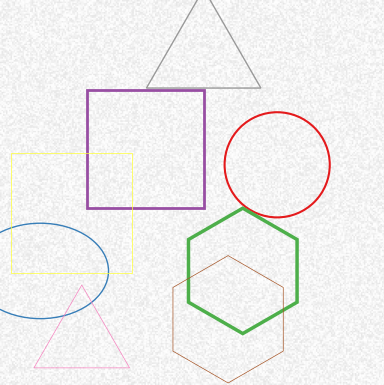[{"shape": "circle", "thickness": 1.5, "radius": 0.68, "center": [0.72, 0.572]}, {"shape": "oval", "thickness": 1, "radius": 0.89, "center": [0.105, 0.296]}, {"shape": "hexagon", "thickness": 2.5, "radius": 0.81, "center": [0.631, 0.296]}, {"shape": "square", "thickness": 2, "radius": 0.76, "center": [0.377, 0.613]}, {"shape": "square", "thickness": 0.5, "radius": 0.78, "center": [0.185, 0.447]}, {"shape": "hexagon", "thickness": 0.5, "radius": 0.83, "center": [0.592, 0.171]}, {"shape": "triangle", "thickness": 0.5, "radius": 0.72, "center": [0.212, 0.116]}, {"shape": "triangle", "thickness": 1, "radius": 0.86, "center": [0.529, 0.857]}]